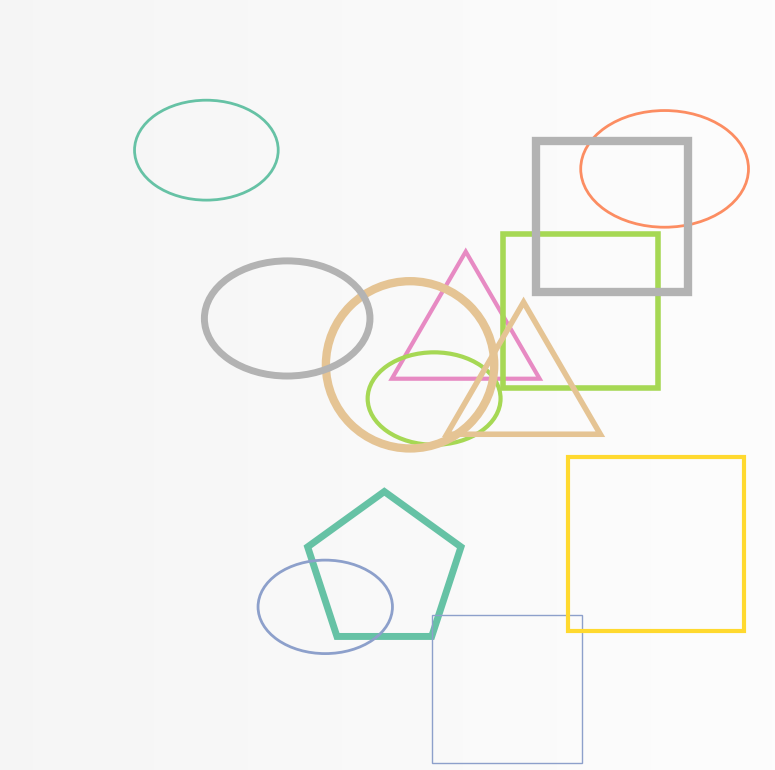[{"shape": "pentagon", "thickness": 2.5, "radius": 0.52, "center": [0.496, 0.258]}, {"shape": "oval", "thickness": 1, "radius": 0.46, "center": [0.266, 0.805]}, {"shape": "oval", "thickness": 1, "radius": 0.54, "center": [0.858, 0.781]}, {"shape": "oval", "thickness": 1, "radius": 0.43, "center": [0.42, 0.212]}, {"shape": "square", "thickness": 0.5, "radius": 0.48, "center": [0.654, 0.105]}, {"shape": "triangle", "thickness": 1.5, "radius": 0.55, "center": [0.601, 0.563]}, {"shape": "oval", "thickness": 1.5, "radius": 0.43, "center": [0.56, 0.482]}, {"shape": "square", "thickness": 2, "radius": 0.5, "center": [0.749, 0.596]}, {"shape": "square", "thickness": 1.5, "radius": 0.57, "center": [0.846, 0.293]}, {"shape": "triangle", "thickness": 2, "radius": 0.57, "center": [0.676, 0.493]}, {"shape": "circle", "thickness": 3, "radius": 0.54, "center": [0.529, 0.526]}, {"shape": "square", "thickness": 3, "radius": 0.49, "center": [0.789, 0.719]}, {"shape": "oval", "thickness": 2.5, "radius": 0.53, "center": [0.371, 0.586]}]